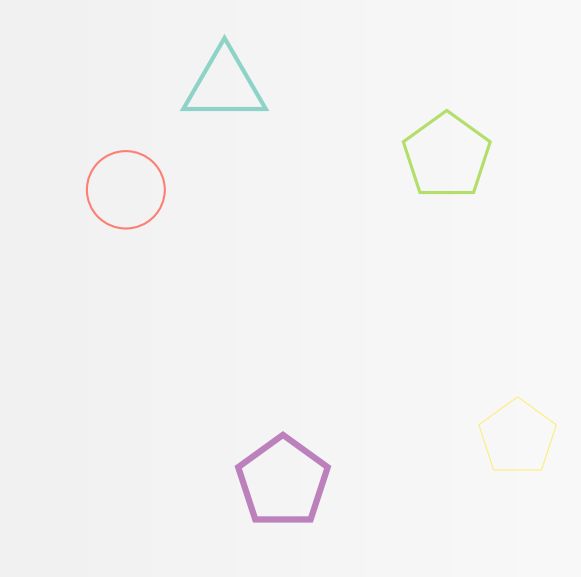[{"shape": "triangle", "thickness": 2, "radius": 0.41, "center": [0.386, 0.851]}, {"shape": "circle", "thickness": 1, "radius": 0.33, "center": [0.217, 0.67]}, {"shape": "pentagon", "thickness": 1.5, "radius": 0.39, "center": [0.769, 0.729]}, {"shape": "pentagon", "thickness": 3, "radius": 0.4, "center": [0.487, 0.165]}, {"shape": "pentagon", "thickness": 0.5, "radius": 0.35, "center": [0.89, 0.242]}]